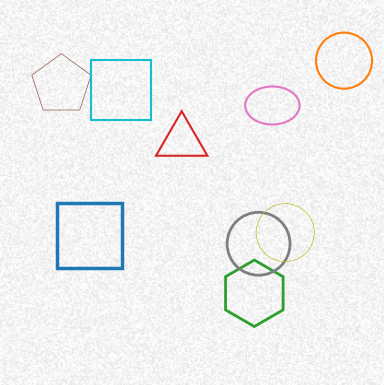[{"shape": "square", "thickness": 2.5, "radius": 0.42, "center": [0.233, 0.388]}, {"shape": "circle", "thickness": 1.5, "radius": 0.36, "center": [0.894, 0.842]}, {"shape": "hexagon", "thickness": 2, "radius": 0.43, "center": [0.661, 0.238]}, {"shape": "triangle", "thickness": 1.5, "radius": 0.39, "center": [0.472, 0.634]}, {"shape": "pentagon", "thickness": 0.5, "radius": 0.4, "center": [0.16, 0.78]}, {"shape": "oval", "thickness": 1.5, "radius": 0.35, "center": [0.707, 0.726]}, {"shape": "circle", "thickness": 2, "radius": 0.41, "center": [0.672, 0.367]}, {"shape": "circle", "thickness": 0.5, "radius": 0.38, "center": [0.741, 0.396]}, {"shape": "square", "thickness": 1.5, "radius": 0.39, "center": [0.315, 0.766]}]